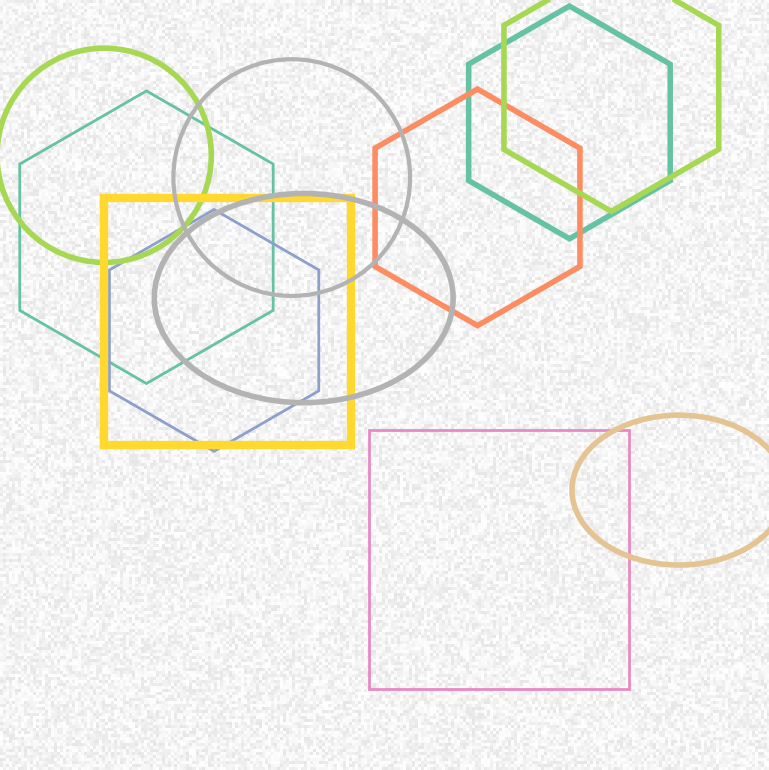[{"shape": "hexagon", "thickness": 1, "radius": 0.95, "center": [0.19, 0.692]}, {"shape": "hexagon", "thickness": 2, "radius": 0.76, "center": [0.74, 0.841]}, {"shape": "hexagon", "thickness": 2, "radius": 0.77, "center": [0.62, 0.731]}, {"shape": "hexagon", "thickness": 1, "radius": 0.78, "center": [0.278, 0.571]}, {"shape": "square", "thickness": 1, "radius": 0.84, "center": [0.648, 0.274]}, {"shape": "circle", "thickness": 2, "radius": 0.7, "center": [0.135, 0.798]}, {"shape": "hexagon", "thickness": 2, "radius": 0.81, "center": [0.794, 0.887]}, {"shape": "square", "thickness": 3, "radius": 0.8, "center": [0.295, 0.583]}, {"shape": "oval", "thickness": 2, "radius": 0.7, "center": [0.882, 0.363]}, {"shape": "oval", "thickness": 2, "radius": 0.97, "center": [0.394, 0.613]}, {"shape": "circle", "thickness": 1.5, "radius": 0.77, "center": [0.379, 0.769]}]